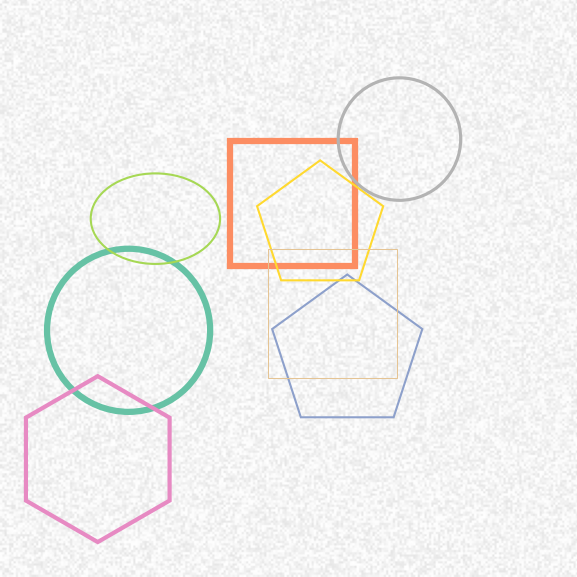[{"shape": "circle", "thickness": 3, "radius": 0.71, "center": [0.223, 0.427]}, {"shape": "square", "thickness": 3, "radius": 0.54, "center": [0.507, 0.646]}, {"shape": "pentagon", "thickness": 1, "radius": 0.68, "center": [0.601, 0.387]}, {"shape": "hexagon", "thickness": 2, "radius": 0.72, "center": [0.169, 0.204]}, {"shape": "oval", "thickness": 1, "radius": 0.56, "center": [0.269, 0.621]}, {"shape": "pentagon", "thickness": 1, "radius": 0.57, "center": [0.554, 0.607]}, {"shape": "square", "thickness": 0.5, "radius": 0.56, "center": [0.576, 0.456]}, {"shape": "circle", "thickness": 1.5, "radius": 0.53, "center": [0.692, 0.758]}]